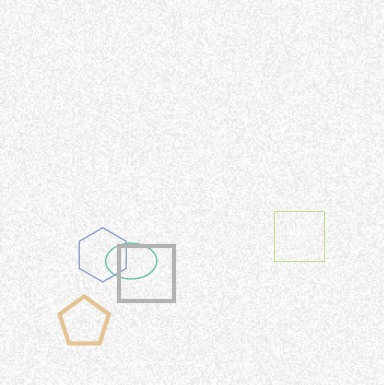[{"shape": "oval", "thickness": 1, "radius": 0.33, "center": [0.341, 0.322]}, {"shape": "hexagon", "thickness": 1, "radius": 0.35, "center": [0.267, 0.338]}, {"shape": "square", "thickness": 0.5, "radius": 0.32, "center": [0.776, 0.387]}, {"shape": "pentagon", "thickness": 3, "radius": 0.34, "center": [0.219, 0.163]}, {"shape": "square", "thickness": 3, "radius": 0.36, "center": [0.38, 0.29]}]